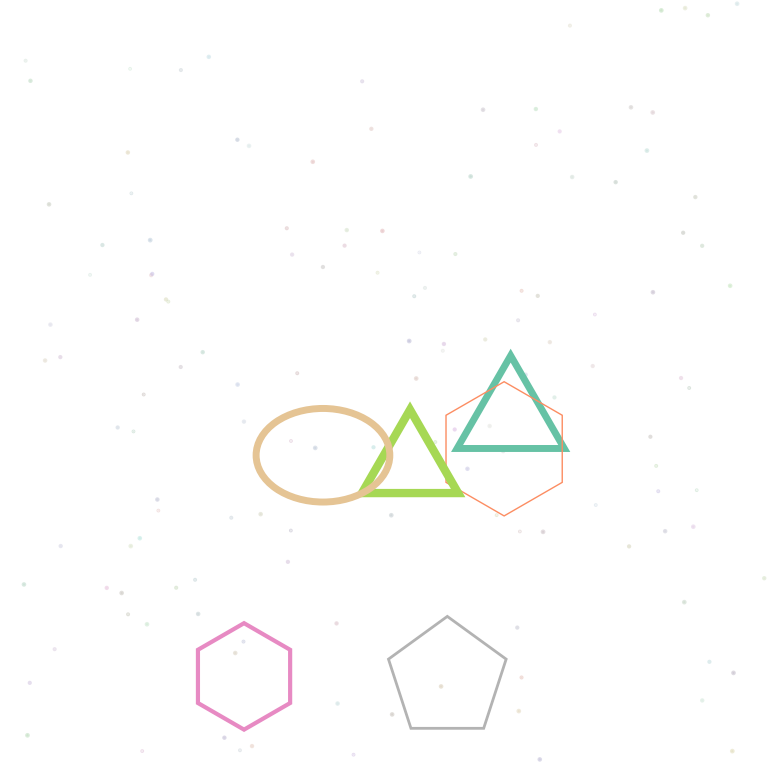[{"shape": "triangle", "thickness": 2.5, "radius": 0.4, "center": [0.663, 0.458]}, {"shape": "hexagon", "thickness": 0.5, "radius": 0.44, "center": [0.655, 0.417]}, {"shape": "hexagon", "thickness": 1.5, "radius": 0.35, "center": [0.317, 0.122]}, {"shape": "triangle", "thickness": 3, "radius": 0.36, "center": [0.533, 0.396]}, {"shape": "oval", "thickness": 2.5, "radius": 0.43, "center": [0.419, 0.409]}, {"shape": "pentagon", "thickness": 1, "radius": 0.4, "center": [0.581, 0.119]}]